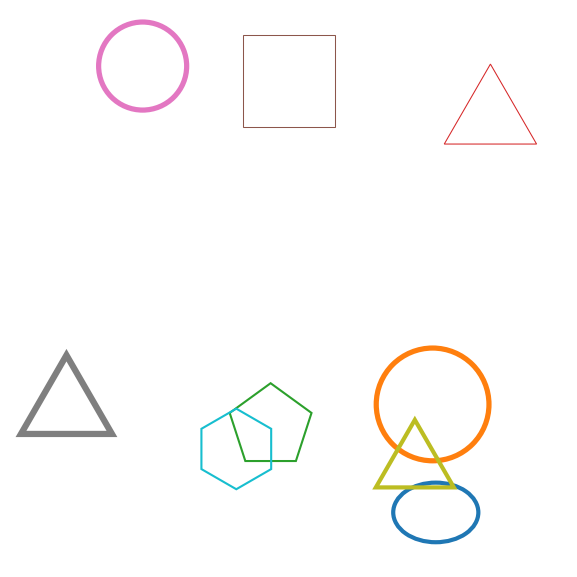[{"shape": "oval", "thickness": 2, "radius": 0.37, "center": [0.755, 0.112]}, {"shape": "circle", "thickness": 2.5, "radius": 0.49, "center": [0.749, 0.299]}, {"shape": "pentagon", "thickness": 1, "radius": 0.37, "center": [0.469, 0.261]}, {"shape": "triangle", "thickness": 0.5, "radius": 0.46, "center": [0.849, 0.796]}, {"shape": "square", "thickness": 0.5, "radius": 0.4, "center": [0.501, 0.858]}, {"shape": "circle", "thickness": 2.5, "radius": 0.38, "center": [0.247, 0.885]}, {"shape": "triangle", "thickness": 3, "radius": 0.45, "center": [0.115, 0.293]}, {"shape": "triangle", "thickness": 2, "radius": 0.39, "center": [0.718, 0.194]}, {"shape": "hexagon", "thickness": 1, "radius": 0.35, "center": [0.409, 0.222]}]